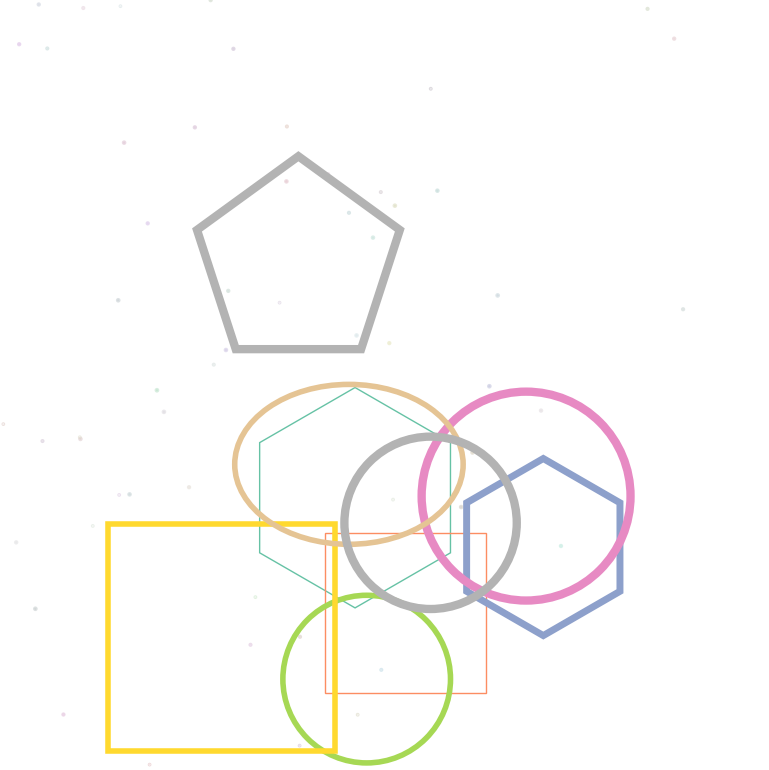[{"shape": "hexagon", "thickness": 0.5, "radius": 0.72, "center": [0.461, 0.354]}, {"shape": "square", "thickness": 0.5, "radius": 0.52, "center": [0.526, 0.204]}, {"shape": "hexagon", "thickness": 2.5, "radius": 0.57, "center": [0.706, 0.29]}, {"shape": "circle", "thickness": 3, "radius": 0.68, "center": [0.683, 0.356]}, {"shape": "circle", "thickness": 2, "radius": 0.54, "center": [0.476, 0.118]}, {"shape": "square", "thickness": 2, "radius": 0.74, "center": [0.288, 0.172]}, {"shape": "oval", "thickness": 2, "radius": 0.74, "center": [0.453, 0.397]}, {"shape": "circle", "thickness": 3, "radius": 0.56, "center": [0.559, 0.321]}, {"shape": "pentagon", "thickness": 3, "radius": 0.69, "center": [0.388, 0.659]}]